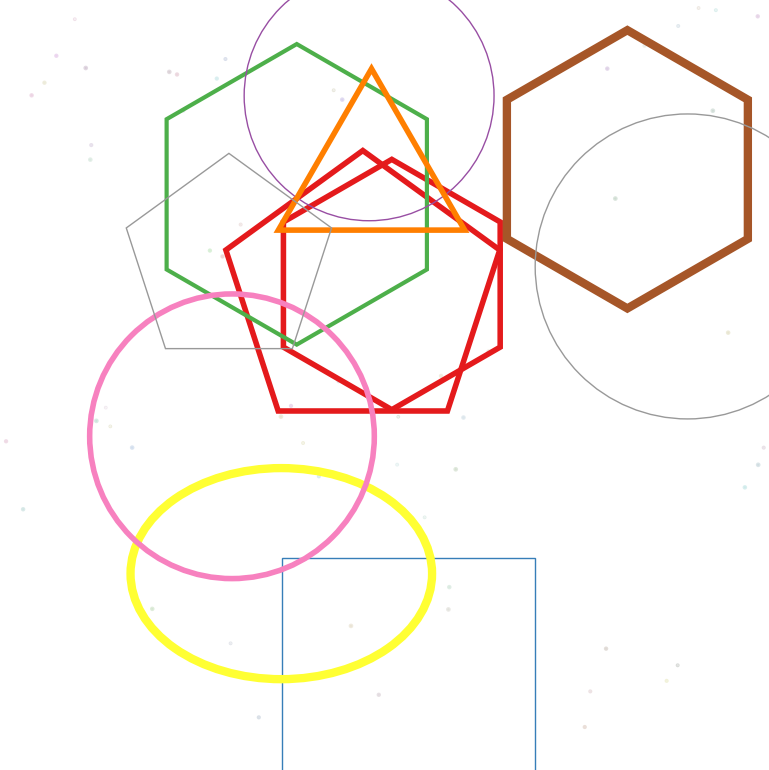[{"shape": "pentagon", "thickness": 2, "radius": 0.93, "center": [0.471, 0.618]}, {"shape": "hexagon", "thickness": 2, "radius": 0.81, "center": [0.509, 0.63]}, {"shape": "square", "thickness": 0.5, "radius": 0.82, "center": [0.531, 0.111]}, {"shape": "hexagon", "thickness": 1.5, "radius": 0.98, "center": [0.385, 0.748]}, {"shape": "circle", "thickness": 0.5, "radius": 0.81, "center": [0.479, 0.876]}, {"shape": "triangle", "thickness": 2, "radius": 0.7, "center": [0.482, 0.771]}, {"shape": "oval", "thickness": 3, "radius": 0.98, "center": [0.365, 0.255]}, {"shape": "hexagon", "thickness": 3, "radius": 0.9, "center": [0.815, 0.78]}, {"shape": "circle", "thickness": 2, "radius": 0.92, "center": [0.301, 0.433]}, {"shape": "circle", "thickness": 0.5, "radius": 0.99, "center": [0.893, 0.654]}, {"shape": "pentagon", "thickness": 0.5, "radius": 0.7, "center": [0.297, 0.661]}]